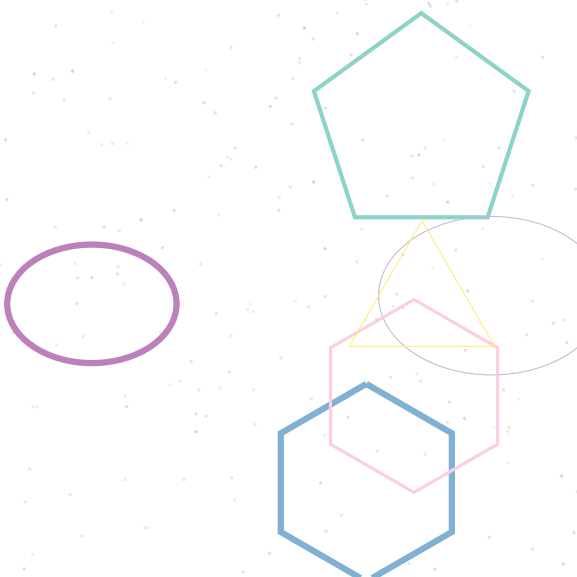[{"shape": "pentagon", "thickness": 2, "radius": 0.98, "center": [0.729, 0.781]}, {"shape": "oval", "thickness": 0.5, "radius": 0.98, "center": [0.852, 0.487]}, {"shape": "hexagon", "thickness": 3, "radius": 0.86, "center": [0.634, 0.163]}, {"shape": "hexagon", "thickness": 1.5, "radius": 0.84, "center": [0.717, 0.313]}, {"shape": "oval", "thickness": 3, "radius": 0.73, "center": [0.159, 0.473]}, {"shape": "triangle", "thickness": 0.5, "radius": 0.73, "center": [0.731, 0.472]}]